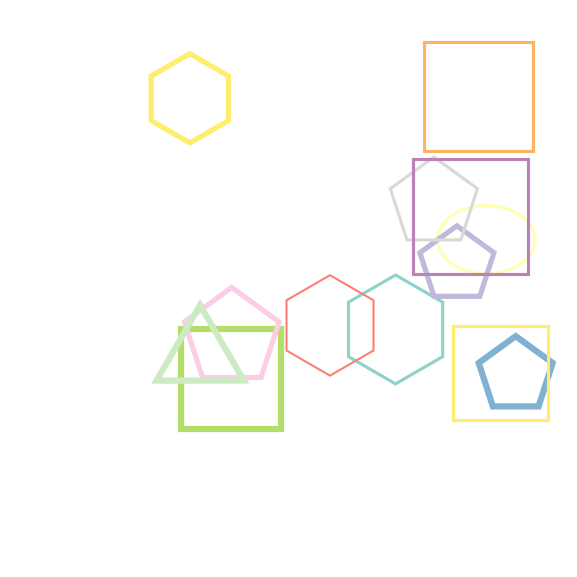[{"shape": "hexagon", "thickness": 1.5, "radius": 0.47, "center": [0.685, 0.429]}, {"shape": "oval", "thickness": 1.5, "radius": 0.42, "center": [0.842, 0.584]}, {"shape": "pentagon", "thickness": 2.5, "radius": 0.34, "center": [0.791, 0.541]}, {"shape": "hexagon", "thickness": 1, "radius": 0.43, "center": [0.571, 0.436]}, {"shape": "pentagon", "thickness": 3, "radius": 0.34, "center": [0.893, 0.35]}, {"shape": "square", "thickness": 1.5, "radius": 0.47, "center": [0.828, 0.832]}, {"shape": "square", "thickness": 3, "radius": 0.43, "center": [0.4, 0.343]}, {"shape": "pentagon", "thickness": 2.5, "radius": 0.43, "center": [0.401, 0.415]}, {"shape": "pentagon", "thickness": 1.5, "radius": 0.4, "center": [0.751, 0.648]}, {"shape": "square", "thickness": 1.5, "radius": 0.5, "center": [0.815, 0.625]}, {"shape": "triangle", "thickness": 3, "radius": 0.44, "center": [0.347, 0.384]}, {"shape": "square", "thickness": 1.5, "radius": 0.41, "center": [0.867, 0.353]}, {"shape": "hexagon", "thickness": 2.5, "radius": 0.39, "center": [0.329, 0.829]}]